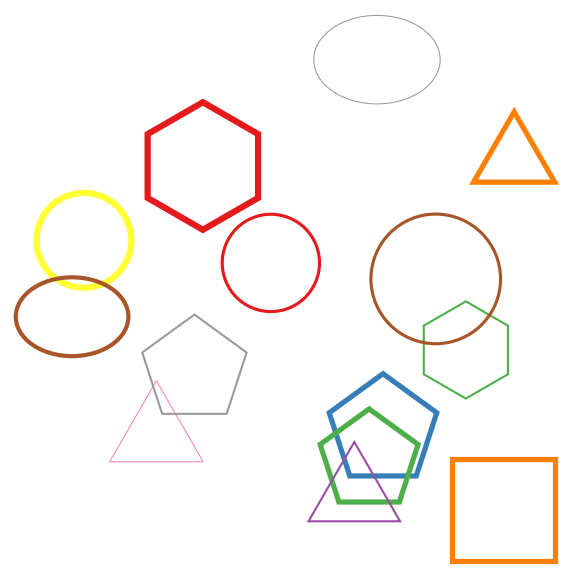[{"shape": "circle", "thickness": 1.5, "radius": 0.42, "center": [0.469, 0.544]}, {"shape": "hexagon", "thickness": 3, "radius": 0.55, "center": [0.351, 0.712]}, {"shape": "pentagon", "thickness": 2.5, "radius": 0.49, "center": [0.663, 0.254]}, {"shape": "hexagon", "thickness": 1, "radius": 0.42, "center": [0.807, 0.393]}, {"shape": "pentagon", "thickness": 2.5, "radius": 0.45, "center": [0.639, 0.202]}, {"shape": "triangle", "thickness": 1, "radius": 0.46, "center": [0.614, 0.142]}, {"shape": "triangle", "thickness": 2.5, "radius": 0.41, "center": [0.89, 0.724]}, {"shape": "square", "thickness": 2.5, "radius": 0.44, "center": [0.872, 0.116]}, {"shape": "circle", "thickness": 3, "radius": 0.41, "center": [0.145, 0.583]}, {"shape": "circle", "thickness": 1.5, "radius": 0.56, "center": [0.755, 0.516]}, {"shape": "oval", "thickness": 2, "radius": 0.49, "center": [0.125, 0.451]}, {"shape": "triangle", "thickness": 0.5, "radius": 0.47, "center": [0.271, 0.246]}, {"shape": "pentagon", "thickness": 1, "radius": 0.48, "center": [0.337, 0.359]}, {"shape": "oval", "thickness": 0.5, "radius": 0.55, "center": [0.653, 0.896]}]